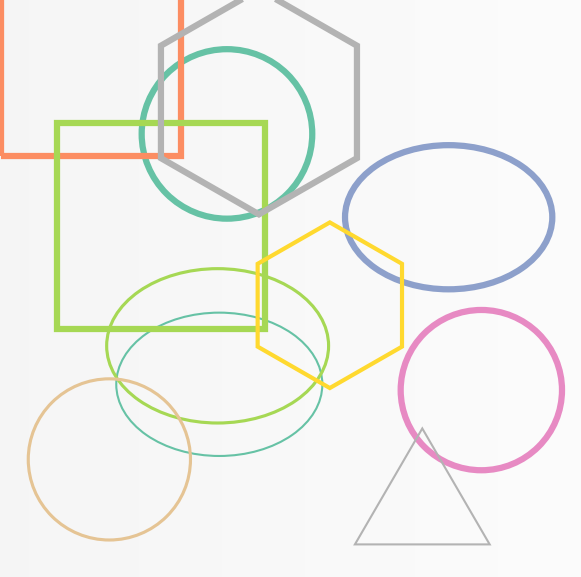[{"shape": "circle", "thickness": 3, "radius": 0.73, "center": [0.39, 0.767]}, {"shape": "oval", "thickness": 1, "radius": 0.89, "center": [0.377, 0.334]}, {"shape": "square", "thickness": 3, "radius": 0.78, "center": [0.157, 0.884]}, {"shape": "oval", "thickness": 3, "radius": 0.89, "center": [0.772, 0.623]}, {"shape": "circle", "thickness": 3, "radius": 0.69, "center": [0.828, 0.324]}, {"shape": "square", "thickness": 3, "radius": 0.89, "center": [0.277, 0.608]}, {"shape": "oval", "thickness": 1.5, "radius": 0.95, "center": [0.374, 0.4]}, {"shape": "hexagon", "thickness": 2, "radius": 0.72, "center": [0.567, 0.471]}, {"shape": "circle", "thickness": 1.5, "radius": 0.7, "center": [0.188, 0.204]}, {"shape": "triangle", "thickness": 1, "radius": 0.67, "center": [0.727, 0.123]}, {"shape": "hexagon", "thickness": 3, "radius": 0.97, "center": [0.446, 0.823]}]